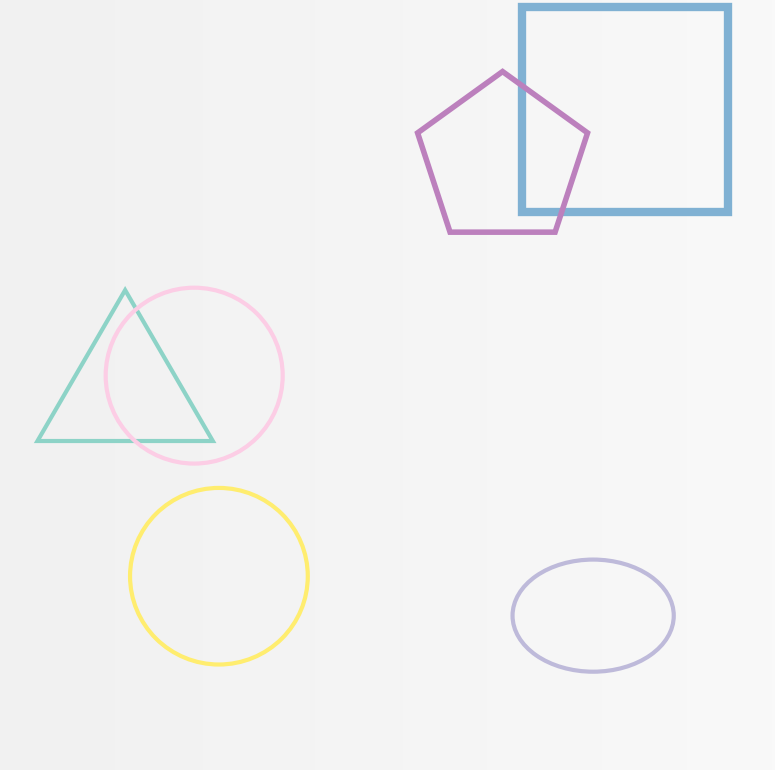[{"shape": "triangle", "thickness": 1.5, "radius": 0.65, "center": [0.161, 0.493]}, {"shape": "oval", "thickness": 1.5, "radius": 0.52, "center": [0.765, 0.2]}, {"shape": "square", "thickness": 3, "radius": 0.66, "center": [0.806, 0.858]}, {"shape": "circle", "thickness": 1.5, "radius": 0.57, "center": [0.251, 0.512]}, {"shape": "pentagon", "thickness": 2, "radius": 0.58, "center": [0.648, 0.792]}, {"shape": "circle", "thickness": 1.5, "radius": 0.57, "center": [0.282, 0.252]}]